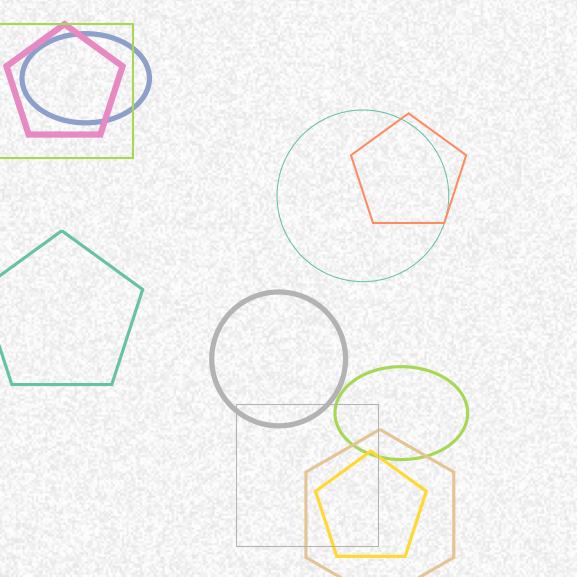[{"shape": "pentagon", "thickness": 1.5, "radius": 0.74, "center": [0.107, 0.452]}, {"shape": "circle", "thickness": 0.5, "radius": 0.74, "center": [0.628, 0.66]}, {"shape": "pentagon", "thickness": 1, "radius": 0.52, "center": [0.708, 0.698]}, {"shape": "oval", "thickness": 2.5, "radius": 0.55, "center": [0.148, 0.864]}, {"shape": "pentagon", "thickness": 3, "radius": 0.53, "center": [0.112, 0.852]}, {"shape": "square", "thickness": 1, "radius": 0.58, "center": [0.115, 0.842]}, {"shape": "oval", "thickness": 1.5, "radius": 0.57, "center": [0.695, 0.284]}, {"shape": "pentagon", "thickness": 1.5, "radius": 0.5, "center": [0.642, 0.117]}, {"shape": "hexagon", "thickness": 1.5, "radius": 0.74, "center": [0.658, 0.108]}, {"shape": "square", "thickness": 0.5, "radius": 0.61, "center": [0.532, 0.176]}, {"shape": "circle", "thickness": 2.5, "radius": 0.58, "center": [0.483, 0.378]}]